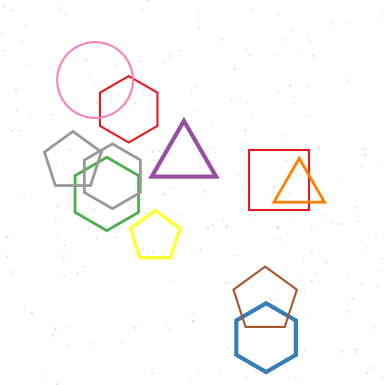[{"shape": "hexagon", "thickness": 1.5, "radius": 0.43, "center": [0.334, 0.716]}, {"shape": "square", "thickness": 1.5, "radius": 0.39, "center": [0.725, 0.532]}, {"shape": "hexagon", "thickness": 3, "radius": 0.45, "center": [0.691, 0.123]}, {"shape": "hexagon", "thickness": 2, "radius": 0.48, "center": [0.277, 0.496]}, {"shape": "triangle", "thickness": 3, "radius": 0.48, "center": [0.478, 0.59]}, {"shape": "triangle", "thickness": 2, "radius": 0.38, "center": [0.777, 0.513]}, {"shape": "pentagon", "thickness": 2.5, "radius": 0.34, "center": [0.403, 0.385]}, {"shape": "pentagon", "thickness": 1.5, "radius": 0.43, "center": [0.689, 0.221]}, {"shape": "circle", "thickness": 1.5, "radius": 0.49, "center": [0.247, 0.792]}, {"shape": "pentagon", "thickness": 2, "radius": 0.39, "center": [0.189, 0.581]}, {"shape": "hexagon", "thickness": 2, "radius": 0.42, "center": [0.292, 0.542]}]